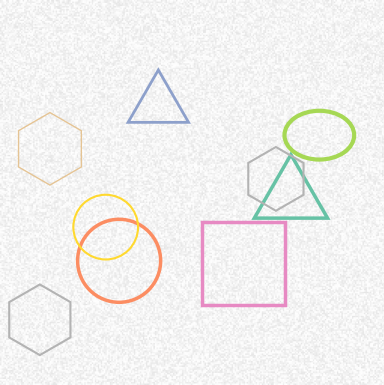[{"shape": "triangle", "thickness": 2.5, "radius": 0.55, "center": [0.756, 0.488]}, {"shape": "circle", "thickness": 2.5, "radius": 0.54, "center": [0.309, 0.323]}, {"shape": "triangle", "thickness": 2, "radius": 0.45, "center": [0.411, 0.728]}, {"shape": "square", "thickness": 2.5, "radius": 0.54, "center": [0.632, 0.315]}, {"shape": "oval", "thickness": 3, "radius": 0.45, "center": [0.829, 0.649]}, {"shape": "circle", "thickness": 1.5, "radius": 0.42, "center": [0.275, 0.41]}, {"shape": "hexagon", "thickness": 1, "radius": 0.47, "center": [0.13, 0.613]}, {"shape": "hexagon", "thickness": 1.5, "radius": 0.46, "center": [0.103, 0.169]}, {"shape": "hexagon", "thickness": 1.5, "radius": 0.41, "center": [0.717, 0.535]}]